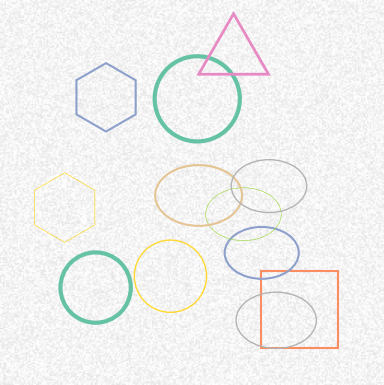[{"shape": "circle", "thickness": 3, "radius": 0.55, "center": [0.512, 0.743]}, {"shape": "circle", "thickness": 3, "radius": 0.46, "center": [0.248, 0.253]}, {"shape": "square", "thickness": 1.5, "radius": 0.5, "center": [0.777, 0.196]}, {"shape": "oval", "thickness": 1.5, "radius": 0.48, "center": [0.68, 0.343]}, {"shape": "hexagon", "thickness": 1.5, "radius": 0.44, "center": [0.275, 0.747]}, {"shape": "triangle", "thickness": 2, "radius": 0.52, "center": [0.607, 0.86]}, {"shape": "oval", "thickness": 0.5, "radius": 0.49, "center": [0.632, 0.444]}, {"shape": "hexagon", "thickness": 0.5, "radius": 0.45, "center": [0.168, 0.461]}, {"shape": "circle", "thickness": 1, "radius": 0.47, "center": [0.443, 0.283]}, {"shape": "oval", "thickness": 1.5, "radius": 0.56, "center": [0.516, 0.492]}, {"shape": "oval", "thickness": 1, "radius": 0.49, "center": [0.699, 0.517]}, {"shape": "oval", "thickness": 1, "radius": 0.52, "center": [0.717, 0.168]}]